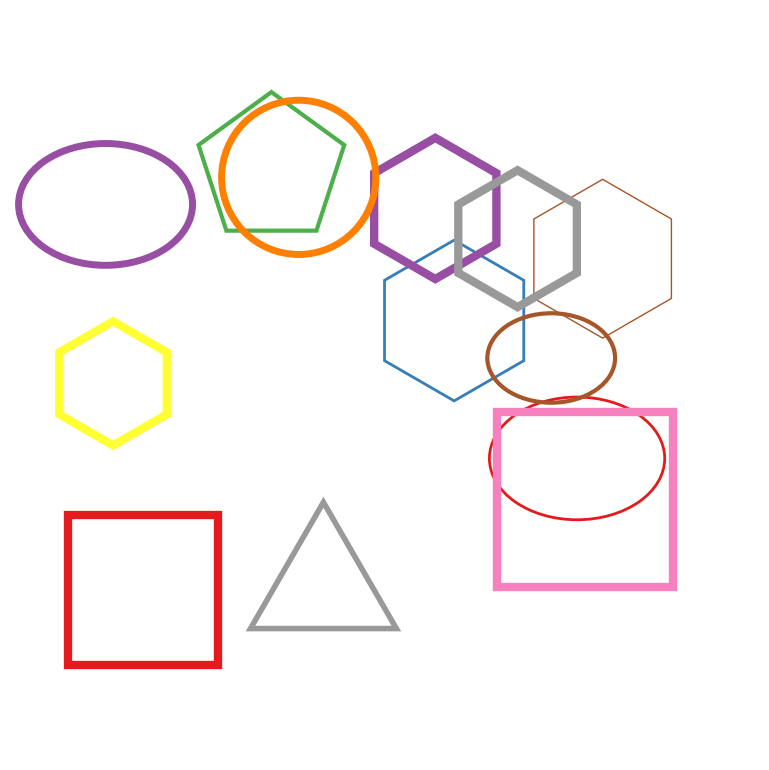[{"shape": "square", "thickness": 3, "radius": 0.49, "center": [0.186, 0.234]}, {"shape": "oval", "thickness": 1, "radius": 0.57, "center": [0.749, 0.405]}, {"shape": "hexagon", "thickness": 1, "radius": 0.52, "center": [0.59, 0.584]}, {"shape": "pentagon", "thickness": 1.5, "radius": 0.5, "center": [0.352, 0.781]}, {"shape": "hexagon", "thickness": 3, "radius": 0.46, "center": [0.565, 0.729]}, {"shape": "oval", "thickness": 2.5, "radius": 0.56, "center": [0.137, 0.735]}, {"shape": "circle", "thickness": 2.5, "radius": 0.5, "center": [0.388, 0.77]}, {"shape": "hexagon", "thickness": 3, "radius": 0.4, "center": [0.147, 0.502]}, {"shape": "oval", "thickness": 1.5, "radius": 0.41, "center": [0.716, 0.535]}, {"shape": "hexagon", "thickness": 0.5, "radius": 0.52, "center": [0.783, 0.664]}, {"shape": "square", "thickness": 3, "radius": 0.57, "center": [0.76, 0.351]}, {"shape": "triangle", "thickness": 2, "radius": 0.55, "center": [0.42, 0.238]}, {"shape": "hexagon", "thickness": 3, "radius": 0.44, "center": [0.672, 0.69]}]